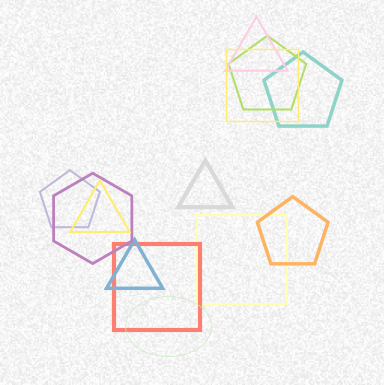[{"shape": "pentagon", "thickness": 2.5, "radius": 0.53, "center": [0.787, 0.759]}, {"shape": "square", "thickness": 1.5, "radius": 0.58, "center": [0.629, 0.326]}, {"shape": "pentagon", "thickness": 1.5, "radius": 0.41, "center": [0.182, 0.476]}, {"shape": "square", "thickness": 3, "radius": 0.56, "center": [0.407, 0.254]}, {"shape": "triangle", "thickness": 2.5, "radius": 0.42, "center": [0.35, 0.293]}, {"shape": "pentagon", "thickness": 2.5, "radius": 0.48, "center": [0.76, 0.393]}, {"shape": "pentagon", "thickness": 1.5, "radius": 0.53, "center": [0.694, 0.801]}, {"shape": "triangle", "thickness": 1.5, "radius": 0.47, "center": [0.666, 0.863]}, {"shape": "triangle", "thickness": 3, "radius": 0.41, "center": [0.533, 0.503]}, {"shape": "hexagon", "thickness": 2, "radius": 0.59, "center": [0.241, 0.433]}, {"shape": "oval", "thickness": 0.5, "radius": 0.56, "center": [0.438, 0.152]}, {"shape": "square", "thickness": 1, "radius": 0.47, "center": [0.681, 0.78]}, {"shape": "triangle", "thickness": 1.5, "radius": 0.45, "center": [0.26, 0.442]}]